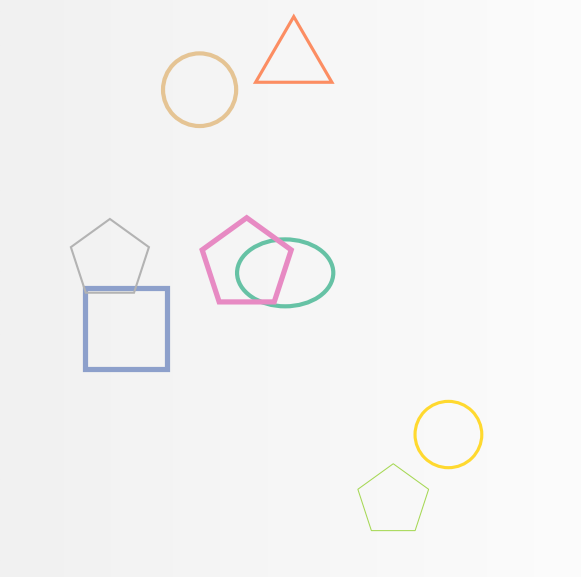[{"shape": "oval", "thickness": 2, "radius": 0.41, "center": [0.491, 0.527]}, {"shape": "triangle", "thickness": 1.5, "radius": 0.38, "center": [0.505, 0.895]}, {"shape": "square", "thickness": 2.5, "radius": 0.35, "center": [0.217, 0.431]}, {"shape": "pentagon", "thickness": 2.5, "radius": 0.4, "center": [0.424, 0.542]}, {"shape": "pentagon", "thickness": 0.5, "radius": 0.32, "center": [0.677, 0.132]}, {"shape": "circle", "thickness": 1.5, "radius": 0.29, "center": [0.771, 0.247]}, {"shape": "circle", "thickness": 2, "radius": 0.31, "center": [0.343, 0.844]}, {"shape": "pentagon", "thickness": 1, "radius": 0.35, "center": [0.189, 0.549]}]